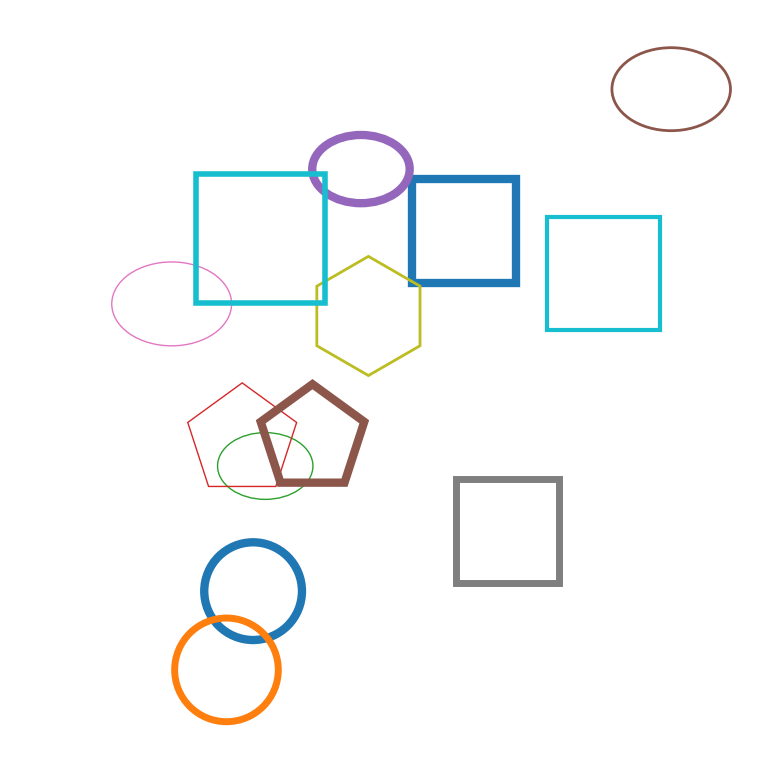[{"shape": "circle", "thickness": 3, "radius": 0.32, "center": [0.329, 0.232]}, {"shape": "square", "thickness": 3, "radius": 0.34, "center": [0.603, 0.7]}, {"shape": "circle", "thickness": 2.5, "radius": 0.34, "center": [0.294, 0.13]}, {"shape": "oval", "thickness": 0.5, "radius": 0.31, "center": [0.344, 0.395]}, {"shape": "pentagon", "thickness": 0.5, "radius": 0.37, "center": [0.315, 0.428]}, {"shape": "oval", "thickness": 3, "radius": 0.32, "center": [0.469, 0.78]}, {"shape": "oval", "thickness": 1, "radius": 0.38, "center": [0.872, 0.884]}, {"shape": "pentagon", "thickness": 3, "radius": 0.35, "center": [0.406, 0.43]}, {"shape": "oval", "thickness": 0.5, "radius": 0.39, "center": [0.223, 0.605]}, {"shape": "square", "thickness": 2.5, "radius": 0.34, "center": [0.659, 0.311]}, {"shape": "hexagon", "thickness": 1, "radius": 0.39, "center": [0.478, 0.59]}, {"shape": "square", "thickness": 2, "radius": 0.42, "center": [0.338, 0.69]}, {"shape": "square", "thickness": 1.5, "radius": 0.37, "center": [0.784, 0.645]}]